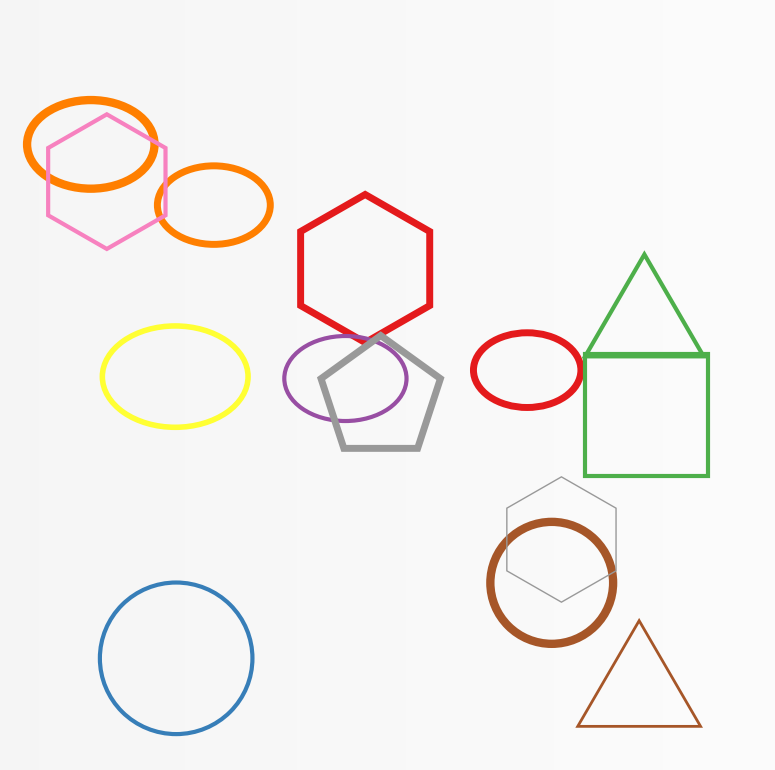[{"shape": "oval", "thickness": 2.5, "radius": 0.35, "center": [0.68, 0.519]}, {"shape": "hexagon", "thickness": 2.5, "radius": 0.48, "center": [0.471, 0.651]}, {"shape": "circle", "thickness": 1.5, "radius": 0.49, "center": [0.227, 0.145]}, {"shape": "square", "thickness": 1.5, "radius": 0.4, "center": [0.834, 0.461]}, {"shape": "triangle", "thickness": 1.5, "radius": 0.44, "center": [0.831, 0.581]}, {"shape": "oval", "thickness": 1.5, "radius": 0.39, "center": [0.446, 0.508]}, {"shape": "oval", "thickness": 2.5, "radius": 0.36, "center": [0.276, 0.734]}, {"shape": "oval", "thickness": 3, "radius": 0.41, "center": [0.117, 0.813]}, {"shape": "oval", "thickness": 2, "radius": 0.47, "center": [0.226, 0.511]}, {"shape": "circle", "thickness": 3, "radius": 0.4, "center": [0.712, 0.243]}, {"shape": "triangle", "thickness": 1, "radius": 0.46, "center": [0.825, 0.102]}, {"shape": "hexagon", "thickness": 1.5, "radius": 0.44, "center": [0.138, 0.764]}, {"shape": "hexagon", "thickness": 0.5, "radius": 0.41, "center": [0.724, 0.299]}, {"shape": "pentagon", "thickness": 2.5, "radius": 0.4, "center": [0.491, 0.483]}]